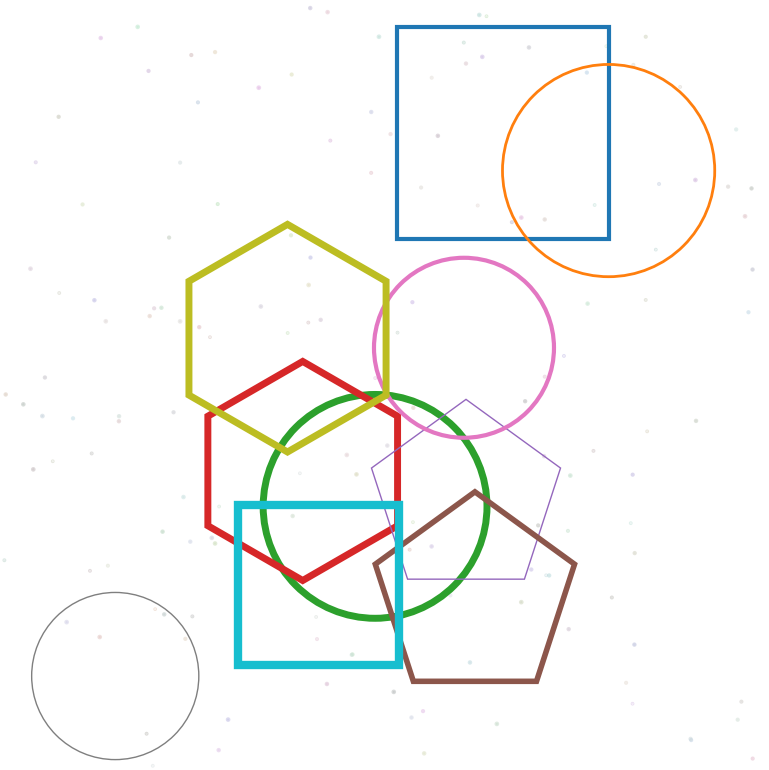[{"shape": "square", "thickness": 1.5, "radius": 0.69, "center": [0.653, 0.828]}, {"shape": "circle", "thickness": 1, "radius": 0.69, "center": [0.79, 0.778]}, {"shape": "circle", "thickness": 2.5, "radius": 0.73, "center": [0.487, 0.342]}, {"shape": "hexagon", "thickness": 2.5, "radius": 0.71, "center": [0.393, 0.388]}, {"shape": "pentagon", "thickness": 0.5, "radius": 0.65, "center": [0.605, 0.352]}, {"shape": "pentagon", "thickness": 2, "radius": 0.68, "center": [0.617, 0.225]}, {"shape": "circle", "thickness": 1.5, "radius": 0.58, "center": [0.603, 0.548]}, {"shape": "circle", "thickness": 0.5, "radius": 0.54, "center": [0.15, 0.122]}, {"shape": "hexagon", "thickness": 2.5, "radius": 0.74, "center": [0.373, 0.561]}, {"shape": "square", "thickness": 3, "radius": 0.52, "center": [0.413, 0.24]}]